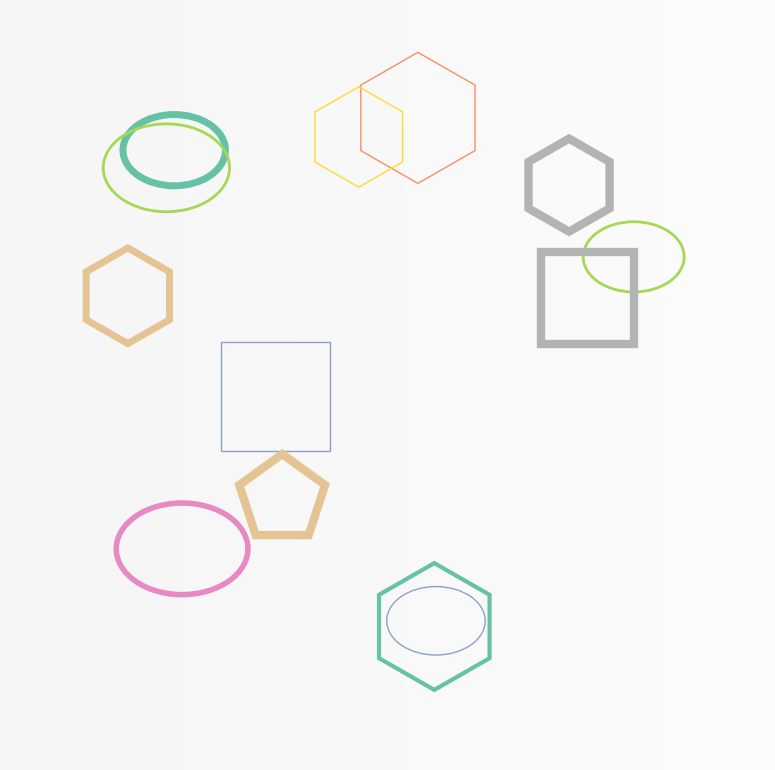[{"shape": "oval", "thickness": 2.5, "radius": 0.33, "center": [0.225, 0.805]}, {"shape": "hexagon", "thickness": 1.5, "radius": 0.41, "center": [0.56, 0.186]}, {"shape": "hexagon", "thickness": 0.5, "radius": 0.43, "center": [0.539, 0.847]}, {"shape": "square", "thickness": 0.5, "radius": 0.35, "center": [0.356, 0.485]}, {"shape": "oval", "thickness": 0.5, "radius": 0.32, "center": [0.563, 0.194]}, {"shape": "oval", "thickness": 2, "radius": 0.42, "center": [0.235, 0.287]}, {"shape": "oval", "thickness": 1, "radius": 0.41, "center": [0.215, 0.782]}, {"shape": "oval", "thickness": 1, "radius": 0.33, "center": [0.818, 0.666]}, {"shape": "hexagon", "thickness": 0.5, "radius": 0.33, "center": [0.463, 0.822]}, {"shape": "hexagon", "thickness": 2.5, "radius": 0.31, "center": [0.165, 0.616]}, {"shape": "pentagon", "thickness": 3, "radius": 0.29, "center": [0.364, 0.352]}, {"shape": "square", "thickness": 3, "radius": 0.3, "center": [0.758, 0.613]}, {"shape": "hexagon", "thickness": 3, "radius": 0.3, "center": [0.734, 0.76]}]